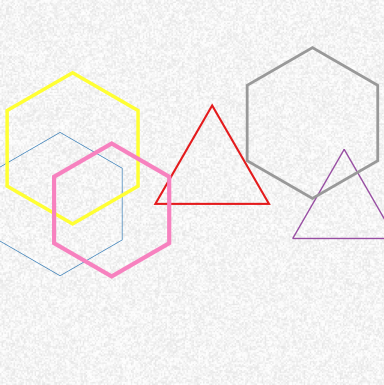[{"shape": "triangle", "thickness": 1.5, "radius": 0.85, "center": [0.551, 0.556]}, {"shape": "hexagon", "thickness": 0.5, "radius": 0.93, "center": [0.156, 0.47]}, {"shape": "triangle", "thickness": 1, "radius": 0.77, "center": [0.894, 0.458]}, {"shape": "hexagon", "thickness": 2.5, "radius": 0.98, "center": [0.189, 0.615]}, {"shape": "hexagon", "thickness": 3, "radius": 0.86, "center": [0.29, 0.455]}, {"shape": "hexagon", "thickness": 2, "radius": 0.98, "center": [0.812, 0.68]}]